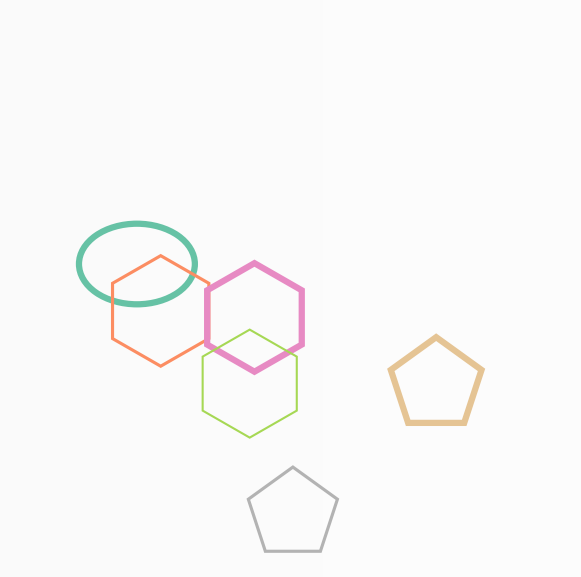[{"shape": "oval", "thickness": 3, "radius": 0.5, "center": [0.236, 0.542]}, {"shape": "hexagon", "thickness": 1.5, "radius": 0.48, "center": [0.276, 0.461]}, {"shape": "hexagon", "thickness": 3, "radius": 0.47, "center": [0.438, 0.449]}, {"shape": "hexagon", "thickness": 1, "radius": 0.47, "center": [0.43, 0.335]}, {"shape": "pentagon", "thickness": 3, "radius": 0.41, "center": [0.75, 0.333]}, {"shape": "pentagon", "thickness": 1.5, "radius": 0.4, "center": [0.504, 0.11]}]